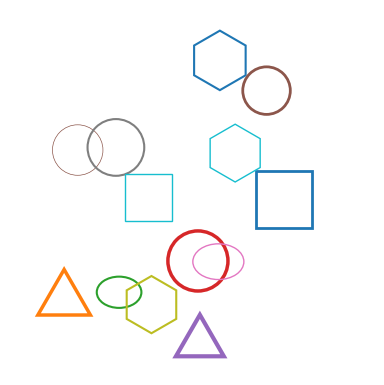[{"shape": "hexagon", "thickness": 1.5, "radius": 0.39, "center": [0.571, 0.843]}, {"shape": "square", "thickness": 2, "radius": 0.37, "center": [0.737, 0.482]}, {"shape": "triangle", "thickness": 2.5, "radius": 0.39, "center": [0.167, 0.221]}, {"shape": "oval", "thickness": 1.5, "radius": 0.29, "center": [0.309, 0.241]}, {"shape": "circle", "thickness": 2.5, "radius": 0.39, "center": [0.514, 0.322]}, {"shape": "triangle", "thickness": 3, "radius": 0.36, "center": [0.519, 0.11]}, {"shape": "circle", "thickness": 0.5, "radius": 0.33, "center": [0.202, 0.61]}, {"shape": "circle", "thickness": 2, "radius": 0.31, "center": [0.692, 0.765]}, {"shape": "oval", "thickness": 1, "radius": 0.33, "center": [0.567, 0.32]}, {"shape": "circle", "thickness": 1.5, "radius": 0.37, "center": [0.301, 0.617]}, {"shape": "hexagon", "thickness": 1.5, "radius": 0.37, "center": [0.393, 0.209]}, {"shape": "square", "thickness": 1, "radius": 0.31, "center": [0.385, 0.487]}, {"shape": "hexagon", "thickness": 1, "radius": 0.38, "center": [0.611, 0.602]}]